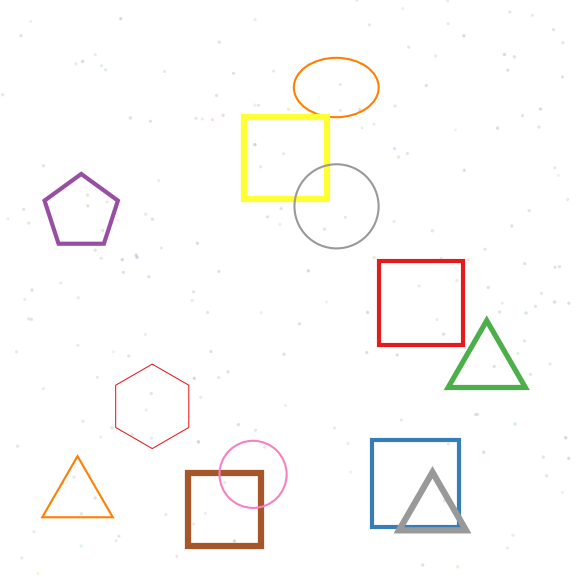[{"shape": "hexagon", "thickness": 0.5, "radius": 0.37, "center": [0.264, 0.296]}, {"shape": "square", "thickness": 2, "radius": 0.36, "center": [0.729, 0.474]}, {"shape": "square", "thickness": 2, "radius": 0.38, "center": [0.719, 0.162]}, {"shape": "triangle", "thickness": 2.5, "radius": 0.39, "center": [0.843, 0.367]}, {"shape": "pentagon", "thickness": 2, "radius": 0.33, "center": [0.141, 0.631]}, {"shape": "triangle", "thickness": 1, "radius": 0.35, "center": [0.134, 0.139]}, {"shape": "oval", "thickness": 1, "radius": 0.37, "center": [0.582, 0.848]}, {"shape": "square", "thickness": 3, "radius": 0.36, "center": [0.494, 0.726]}, {"shape": "square", "thickness": 3, "radius": 0.32, "center": [0.389, 0.117]}, {"shape": "circle", "thickness": 1, "radius": 0.29, "center": [0.438, 0.178]}, {"shape": "circle", "thickness": 1, "radius": 0.36, "center": [0.583, 0.642]}, {"shape": "triangle", "thickness": 3, "radius": 0.34, "center": [0.749, 0.114]}]